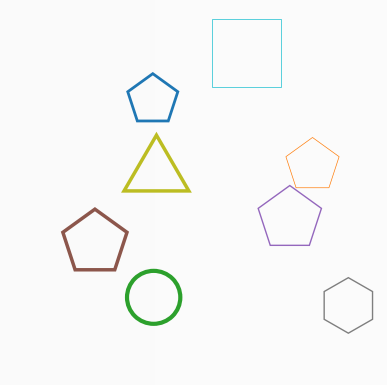[{"shape": "pentagon", "thickness": 2, "radius": 0.34, "center": [0.394, 0.741]}, {"shape": "pentagon", "thickness": 0.5, "radius": 0.36, "center": [0.806, 0.571]}, {"shape": "circle", "thickness": 3, "radius": 0.34, "center": [0.397, 0.228]}, {"shape": "pentagon", "thickness": 1, "radius": 0.43, "center": [0.748, 0.432]}, {"shape": "pentagon", "thickness": 2.5, "radius": 0.44, "center": [0.245, 0.37]}, {"shape": "hexagon", "thickness": 1, "radius": 0.36, "center": [0.899, 0.207]}, {"shape": "triangle", "thickness": 2.5, "radius": 0.48, "center": [0.404, 0.552]}, {"shape": "square", "thickness": 0.5, "radius": 0.44, "center": [0.637, 0.863]}]